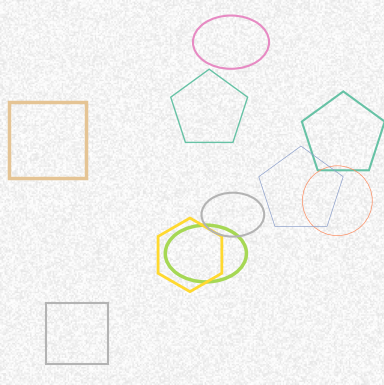[{"shape": "pentagon", "thickness": 1.5, "radius": 0.57, "center": [0.892, 0.649]}, {"shape": "pentagon", "thickness": 1, "radius": 0.53, "center": [0.543, 0.715]}, {"shape": "circle", "thickness": 0.5, "radius": 0.45, "center": [0.876, 0.479]}, {"shape": "pentagon", "thickness": 0.5, "radius": 0.58, "center": [0.782, 0.505]}, {"shape": "oval", "thickness": 1.5, "radius": 0.49, "center": [0.6, 0.89]}, {"shape": "oval", "thickness": 2.5, "radius": 0.53, "center": [0.535, 0.342]}, {"shape": "hexagon", "thickness": 2, "radius": 0.48, "center": [0.493, 0.338]}, {"shape": "square", "thickness": 2.5, "radius": 0.5, "center": [0.124, 0.636]}, {"shape": "oval", "thickness": 1.5, "radius": 0.41, "center": [0.605, 0.442]}, {"shape": "square", "thickness": 1.5, "radius": 0.4, "center": [0.201, 0.134]}]